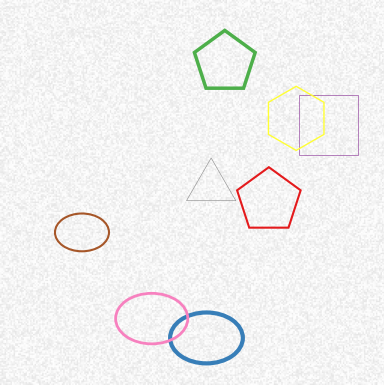[{"shape": "pentagon", "thickness": 1.5, "radius": 0.43, "center": [0.698, 0.479]}, {"shape": "oval", "thickness": 3, "radius": 0.47, "center": [0.536, 0.122]}, {"shape": "pentagon", "thickness": 2.5, "radius": 0.41, "center": [0.584, 0.838]}, {"shape": "square", "thickness": 0.5, "radius": 0.39, "center": [0.853, 0.675]}, {"shape": "hexagon", "thickness": 1, "radius": 0.42, "center": [0.769, 0.693]}, {"shape": "oval", "thickness": 1.5, "radius": 0.35, "center": [0.213, 0.396]}, {"shape": "oval", "thickness": 2, "radius": 0.47, "center": [0.394, 0.173]}, {"shape": "triangle", "thickness": 0.5, "radius": 0.37, "center": [0.548, 0.516]}]